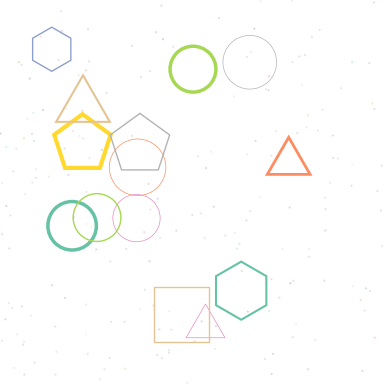[{"shape": "circle", "thickness": 2.5, "radius": 0.31, "center": [0.187, 0.414]}, {"shape": "hexagon", "thickness": 1.5, "radius": 0.38, "center": [0.626, 0.245]}, {"shape": "circle", "thickness": 0.5, "radius": 0.37, "center": [0.357, 0.565]}, {"shape": "triangle", "thickness": 2, "radius": 0.32, "center": [0.75, 0.579]}, {"shape": "hexagon", "thickness": 1, "radius": 0.29, "center": [0.134, 0.872]}, {"shape": "circle", "thickness": 0.5, "radius": 0.31, "center": [0.355, 0.433]}, {"shape": "triangle", "thickness": 0.5, "radius": 0.29, "center": [0.534, 0.152]}, {"shape": "circle", "thickness": 2.5, "radius": 0.3, "center": [0.501, 0.82]}, {"shape": "circle", "thickness": 1, "radius": 0.31, "center": [0.252, 0.435]}, {"shape": "pentagon", "thickness": 3, "radius": 0.39, "center": [0.214, 0.626]}, {"shape": "square", "thickness": 1, "radius": 0.36, "center": [0.471, 0.182]}, {"shape": "triangle", "thickness": 1.5, "radius": 0.4, "center": [0.216, 0.724]}, {"shape": "pentagon", "thickness": 1, "radius": 0.41, "center": [0.363, 0.624]}, {"shape": "circle", "thickness": 0.5, "radius": 0.35, "center": [0.649, 0.838]}]